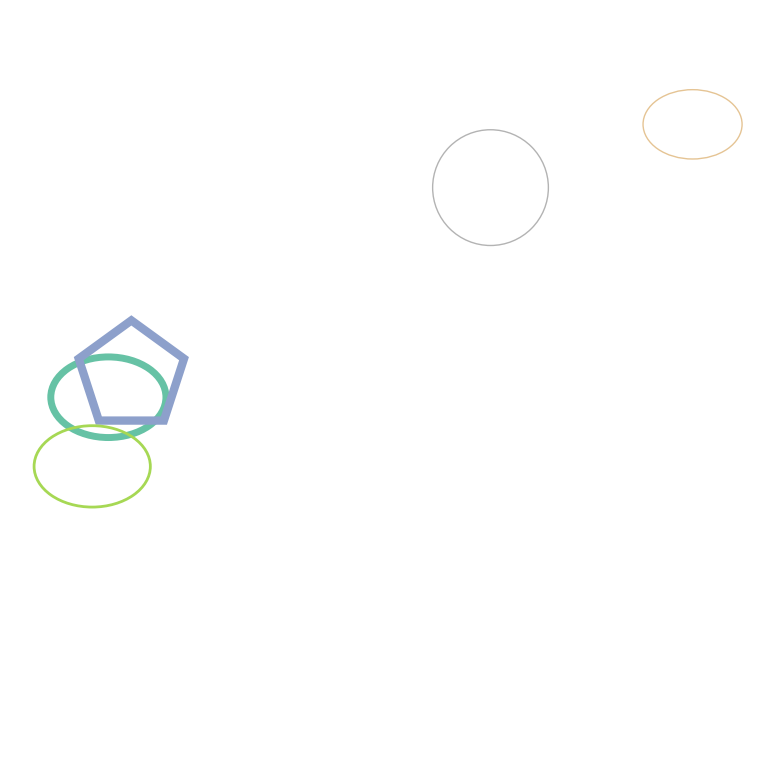[{"shape": "oval", "thickness": 2.5, "radius": 0.37, "center": [0.141, 0.484]}, {"shape": "pentagon", "thickness": 3, "radius": 0.36, "center": [0.171, 0.512]}, {"shape": "oval", "thickness": 1, "radius": 0.38, "center": [0.12, 0.394]}, {"shape": "oval", "thickness": 0.5, "radius": 0.32, "center": [0.899, 0.839]}, {"shape": "circle", "thickness": 0.5, "radius": 0.38, "center": [0.637, 0.756]}]